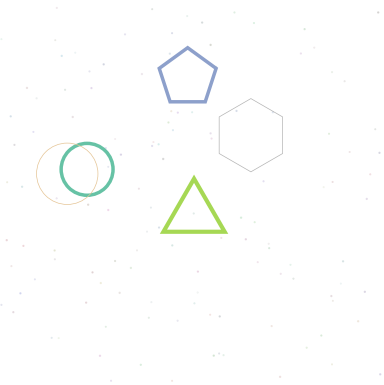[{"shape": "circle", "thickness": 2.5, "radius": 0.34, "center": [0.226, 0.56]}, {"shape": "pentagon", "thickness": 2.5, "radius": 0.39, "center": [0.487, 0.798]}, {"shape": "triangle", "thickness": 3, "radius": 0.46, "center": [0.504, 0.444]}, {"shape": "circle", "thickness": 0.5, "radius": 0.4, "center": [0.175, 0.549]}, {"shape": "hexagon", "thickness": 0.5, "radius": 0.48, "center": [0.652, 0.649]}]